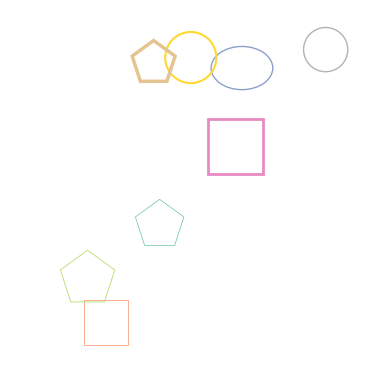[{"shape": "pentagon", "thickness": 0.5, "radius": 0.33, "center": [0.415, 0.416]}, {"shape": "square", "thickness": 0.5, "radius": 0.29, "center": [0.275, 0.162]}, {"shape": "oval", "thickness": 1, "radius": 0.4, "center": [0.628, 0.823]}, {"shape": "square", "thickness": 2, "radius": 0.36, "center": [0.611, 0.62]}, {"shape": "pentagon", "thickness": 0.5, "radius": 0.37, "center": [0.228, 0.276]}, {"shape": "circle", "thickness": 1.5, "radius": 0.33, "center": [0.495, 0.851]}, {"shape": "pentagon", "thickness": 2.5, "radius": 0.29, "center": [0.399, 0.836]}, {"shape": "circle", "thickness": 1, "radius": 0.29, "center": [0.846, 0.871]}]